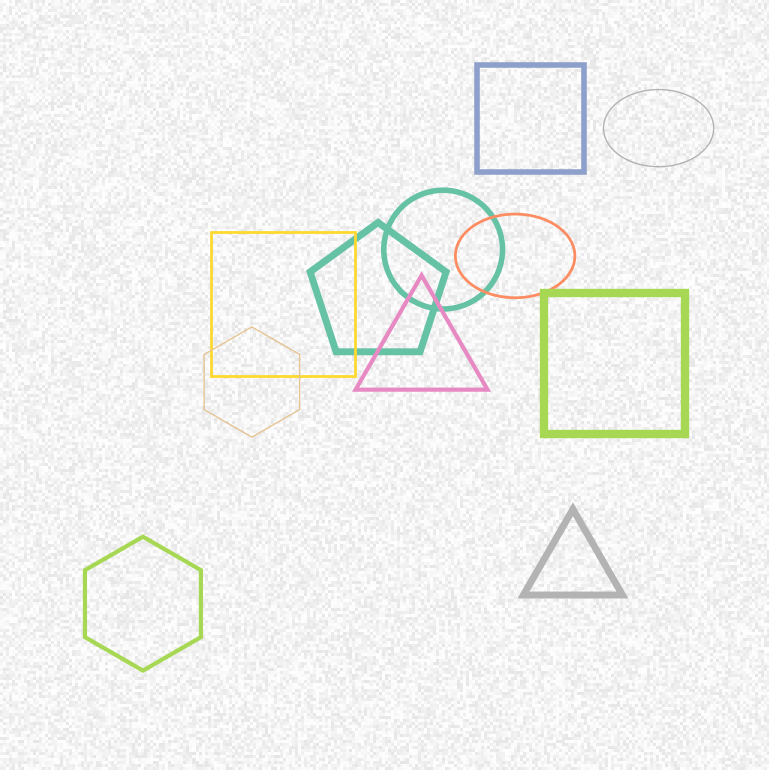[{"shape": "circle", "thickness": 2, "radius": 0.39, "center": [0.576, 0.676]}, {"shape": "pentagon", "thickness": 2.5, "radius": 0.46, "center": [0.491, 0.618]}, {"shape": "oval", "thickness": 1, "radius": 0.39, "center": [0.669, 0.668]}, {"shape": "square", "thickness": 2, "radius": 0.34, "center": [0.689, 0.846]}, {"shape": "triangle", "thickness": 1.5, "radius": 0.49, "center": [0.547, 0.543]}, {"shape": "hexagon", "thickness": 1.5, "radius": 0.43, "center": [0.186, 0.216]}, {"shape": "square", "thickness": 3, "radius": 0.46, "center": [0.798, 0.528]}, {"shape": "square", "thickness": 1, "radius": 0.47, "center": [0.367, 0.605]}, {"shape": "hexagon", "thickness": 0.5, "radius": 0.36, "center": [0.327, 0.504]}, {"shape": "oval", "thickness": 0.5, "radius": 0.36, "center": [0.855, 0.834]}, {"shape": "triangle", "thickness": 2.5, "radius": 0.37, "center": [0.744, 0.264]}]